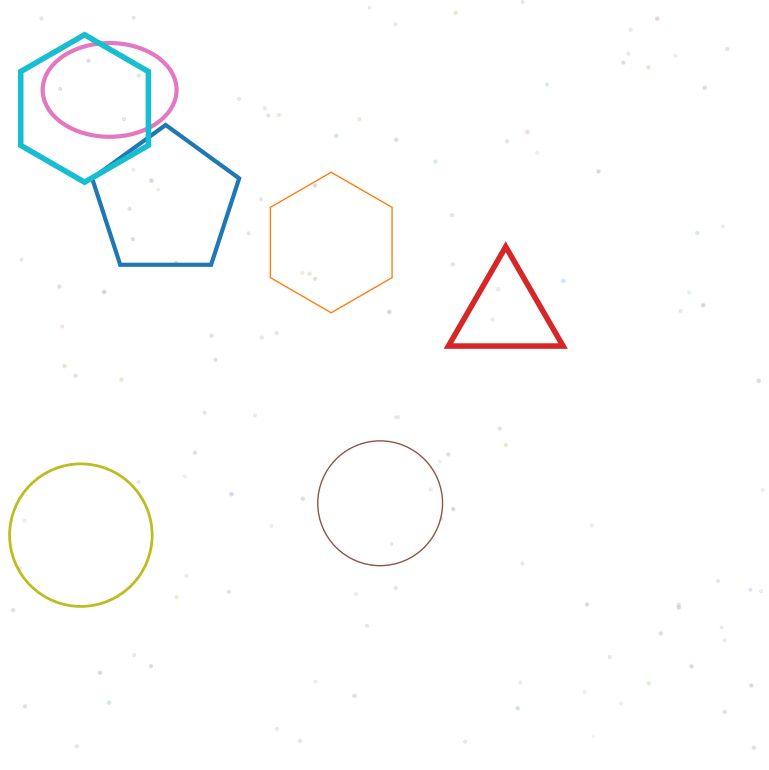[{"shape": "pentagon", "thickness": 1.5, "radius": 0.5, "center": [0.215, 0.737]}, {"shape": "hexagon", "thickness": 0.5, "radius": 0.46, "center": [0.43, 0.685]}, {"shape": "triangle", "thickness": 2, "radius": 0.43, "center": [0.657, 0.594]}, {"shape": "circle", "thickness": 0.5, "radius": 0.41, "center": [0.494, 0.346]}, {"shape": "oval", "thickness": 1.5, "radius": 0.43, "center": [0.142, 0.883]}, {"shape": "circle", "thickness": 1, "radius": 0.46, "center": [0.105, 0.305]}, {"shape": "hexagon", "thickness": 2, "radius": 0.48, "center": [0.11, 0.859]}]